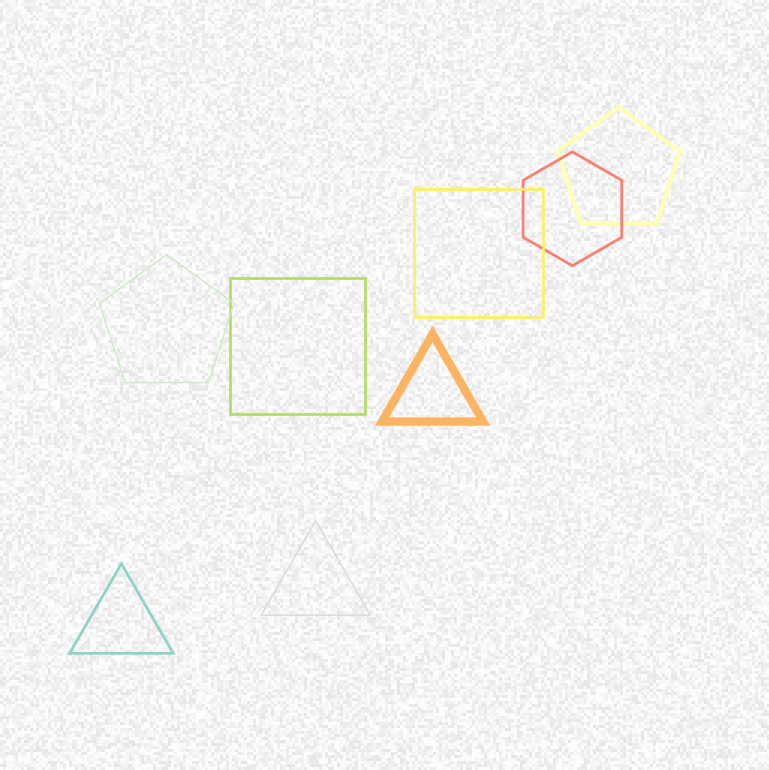[{"shape": "triangle", "thickness": 1, "radius": 0.39, "center": [0.158, 0.19]}, {"shape": "pentagon", "thickness": 1.5, "radius": 0.42, "center": [0.804, 0.777]}, {"shape": "hexagon", "thickness": 1, "radius": 0.37, "center": [0.743, 0.729]}, {"shape": "triangle", "thickness": 3, "radius": 0.38, "center": [0.562, 0.49]}, {"shape": "square", "thickness": 1, "radius": 0.44, "center": [0.387, 0.551]}, {"shape": "triangle", "thickness": 0.5, "radius": 0.41, "center": [0.41, 0.242]}, {"shape": "pentagon", "thickness": 0.5, "radius": 0.46, "center": [0.217, 0.578]}, {"shape": "square", "thickness": 1, "radius": 0.42, "center": [0.621, 0.671]}]